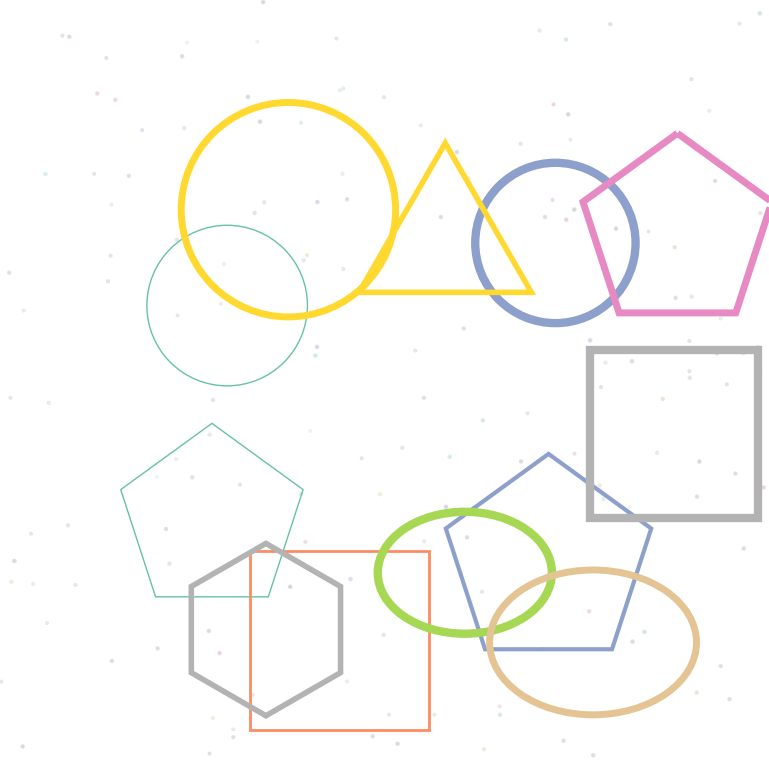[{"shape": "pentagon", "thickness": 0.5, "radius": 0.62, "center": [0.275, 0.326]}, {"shape": "circle", "thickness": 0.5, "radius": 0.52, "center": [0.295, 0.603]}, {"shape": "square", "thickness": 1, "radius": 0.58, "center": [0.44, 0.168]}, {"shape": "circle", "thickness": 3, "radius": 0.52, "center": [0.721, 0.684]}, {"shape": "pentagon", "thickness": 1.5, "radius": 0.7, "center": [0.712, 0.27]}, {"shape": "pentagon", "thickness": 2.5, "radius": 0.64, "center": [0.88, 0.698]}, {"shape": "oval", "thickness": 3, "radius": 0.57, "center": [0.604, 0.256]}, {"shape": "triangle", "thickness": 2, "radius": 0.65, "center": [0.578, 0.685]}, {"shape": "circle", "thickness": 2.5, "radius": 0.7, "center": [0.375, 0.728]}, {"shape": "oval", "thickness": 2.5, "radius": 0.67, "center": [0.77, 0.166]}, {"shape": "hexagon", "thickness": 2, "radius": 0.56, "center": [0.345, 0.182]}, {"shape": "square", "thickness": 3, "radius": 0.54, "center": [0.875, 0.436]}]